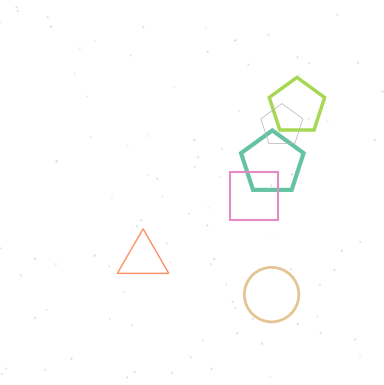[{"shape": "pentagon", "thickness": 3, "radius": 0.43, "center": [0.707, 0.576]}, {"shape": "triangle", "thickness": 1, "radius": 0.39, "center": [0.372, 0.328]}, {"shape": "square", "thickness": 1.5, "radius": 0.31, "center": [0.659, 0.491]}, {"shape": "pentagon", "thickness": 2.5, "radius": 0.38, "center": [0.771, 0.723]}, {"shape": "circle", "thickness": 2, "radius": 0.35, "center": [0.705, 0.235]}, {"shape": "pentagon", "thickness": 0.5, "radius": 0.29, "center": [0.732, 0.674]}]